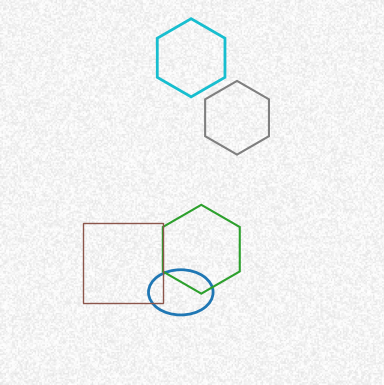[{"shape": "oval", "thickness": 2, "radius": 0.42, "center": [0.47, 0.241]}, {"shape": "hexagon", "thickness": 1.5, "radius": 0.58, "center": [0.523, 0.353]}, {"shape": "square", "thickness": 1, "radius": 0.52, "center": [0.319, 0.317]}, {"shape": "hexagon", "thickness": 1.5, "radius": 0.48, "center": [0.616, 0.694]}, {"shape": "hexagon", "thickness": 2, "radius": 0.51, "center": [0.496, 0.85]}]